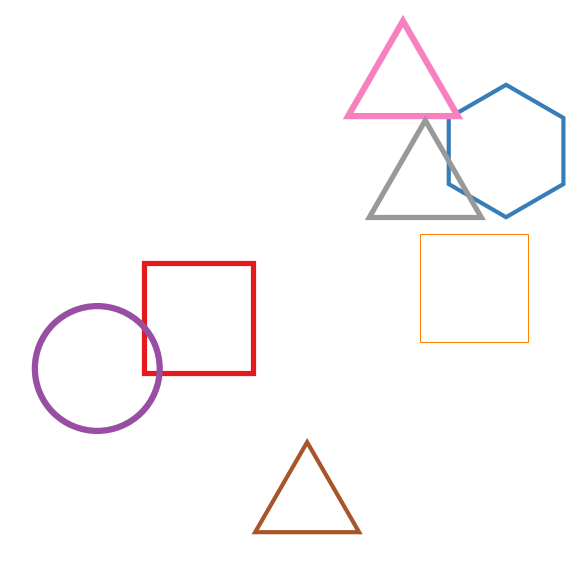[{"shape": "square", "thickness": 2.5, "radius": 0.47, "center": [0.343, 0.449]}, {"shape": "hexagon", "thickness": 2, "radius": 0.57, "center": [0.876, 0.738]}, {"shape": "circle", "thickness": 3, "radius": 0.54, "center": [0.168, 0.361]}, {"shape": "square", "thickness": 0.5, "radius": 0.47, "center": [0.821, 0.501]}, {"shape": "triangle", "thickness": 2, "radius": 0.52, "center": [0.532, 0.13]}, {"shape": "triangle", "thickness": 3, "radius": 0.55, "center": [0.698, 0.853]}, {"shape": "triangle", "thickness": 2.5, "radius": 0.56, "center": [0.736, 0.679]}]